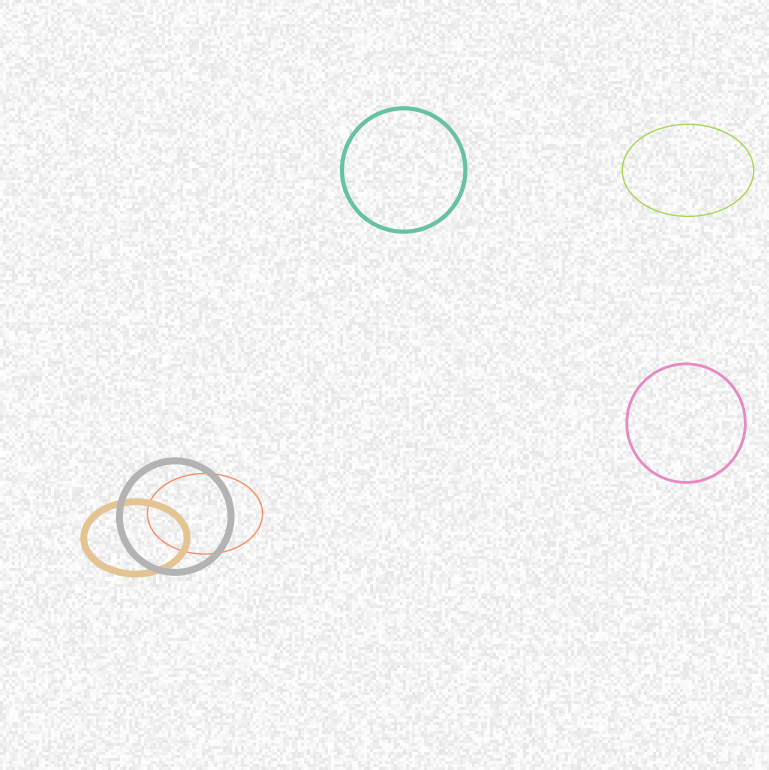[{"shape": "circle", "thickness": 1.5, "radius": 0.4, "center": [0.524, 0.779]}, {"shape": "oval", "thickness": 0.5, "radius": 0.37, "center": [0.266, 0.333]}, {"shape": "circle", "thickness": 1, "radius": 0.38, "center": [0.891, 0.45]}, {"shape": "oval", "thickness": 0.5, "radius": 0.43, "center": [0.894, 0.779]}, {"shape": "oval", "thickness": 2.5, "radius": 0.34, "center": [0.176, 0.301]}, {"shape": "circle", "thickness": 2.5, "radius": 0.36, "center": [0.228, 0.329]}]